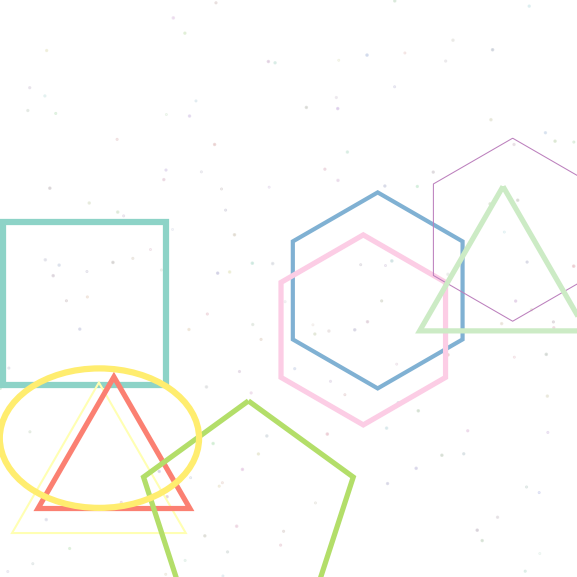[{"shape": "square", "thickness": 3, "radius": 0.71, "center": [0.147, 0.474]}, {"shape": "triangle", "thickness": 1, "radius": 0.87, "center": [0.171, 0.163]}, {"shape": "triangle", "thickness": 2.5, "radius": 0.76, "center": [0.197, 0.195]}, {"shape": "hexagon", "thickness": 2, "radius": 0.85, "center": [0.654, 0.496]}, {"shape": "pentagon", "thickness": 2.5, "radius": 0.95, "center": [0.43, 0.114]}, {"shape": "hexagon", "thickness": 2.5, "radius": 0.82, "center": [0.629, 0.428]}, {"shape": "hexagon", "thickness": 0.5, "radius": 0.79, "center": [0.888, 0.601]}, {"shape": "triangle", "thickness": 2.5, "radius": 0.83, "center": [0.871, 0.51]}, {"shape": "oval", "thickness": 3, "radius": 0.86, "center": [0.172, 0.24]}]